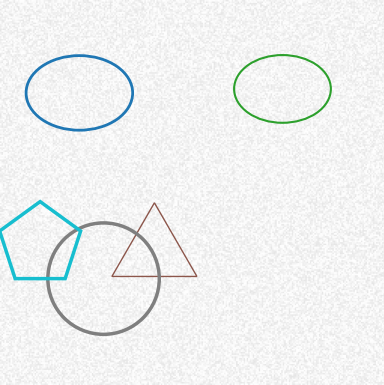[{"shape": "oval", "thickness": 2, "radius": 0.69, "center": [0.206, 0.759]}, {"shape": "oval", "thickness": 1.5, "radius": 0.63, "center": [0.734, 0.769]}, {"shape": "triangle", "thickness": 1, "radius": 0.64, "center": [0.401, 0.346]}, {"shape": "circle", "thickness": 2.5, "radius": 0.72, "center": [0.269, 0.276]}, {"shape": "pentagon", "thickness": 2.5, "radius": 0.55, "center": [0.104, 0.366]}]